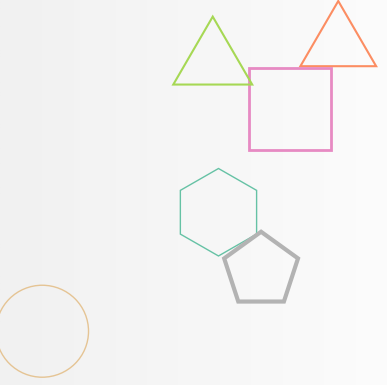[{"shape": "hexagon", "thickness": 1, "radius": 0.57, "center": [0.564, 0.449]}, {"shape": "triangle", "thickness": 1.5, "radius": 0.56, "center": [0.873, 0.884]}, {"shape": "square", "thickness": 2, "radius": 0.53, "center": [0.748, 0.717]}, {"shape": "triangle", "thickness": 1.5, "radius": 0.59, "center": [0.549, 0.839]}, {"shape": "circle", "thickness": 1, "radius": 0.6, "center": [0.109, 0.14]}, {"shape": "pentagon", "thickness": 3, "radius": 0.5, "center": [0.674, 0.298]}]